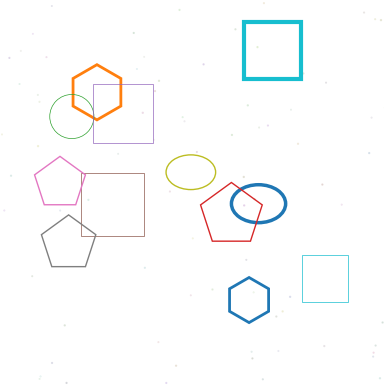[{"shape": "hexagon", "thickness": 2, "radius": 0.29, "center": [0.647, 0.221]}, {"shape": "oval", "thickness": 2.5, "radius": 0.35, "center": [0.672, 0.471]}, {"shape": "hexagon", "thickness": 2, "radius": 0.36, "center": [0.252, 0.76]}, {"shape": "circle", "thickness": 0.5, "radius": 0.29, "center": [0.187, 0.697]}, {"shape": "pentagon", "thickness": 1, "radius": 0.42, "center": [0.601, 0.442]}, {"shape": "square", "thickness": 0.5, "radius": 0.39, "center": [0.32, 0.705]}, {"shape": "square", "thickness": 0.5, "radius": 0.41, "center": [0.292, 0.469]}, {"shape": "pentagon", "thickness": 1, "radius": 0.35, "center": [0.156, 0.524]}, {"shape": "pentagon", "thickness": 1, "radius": 0.37, "center": [0.178, 0.368]}, {"shape": "oval", "thickness": 1, "radius": 0.32, "center": [0.496, 0.553]}, {"shape": "square", "thickness": 3, "radius": 0.37, "center": [0.708, 0.87]}, {"shape": "square", "thickness": 0.5, "radius": 0.3, "center": [0.844, 0.276]}]